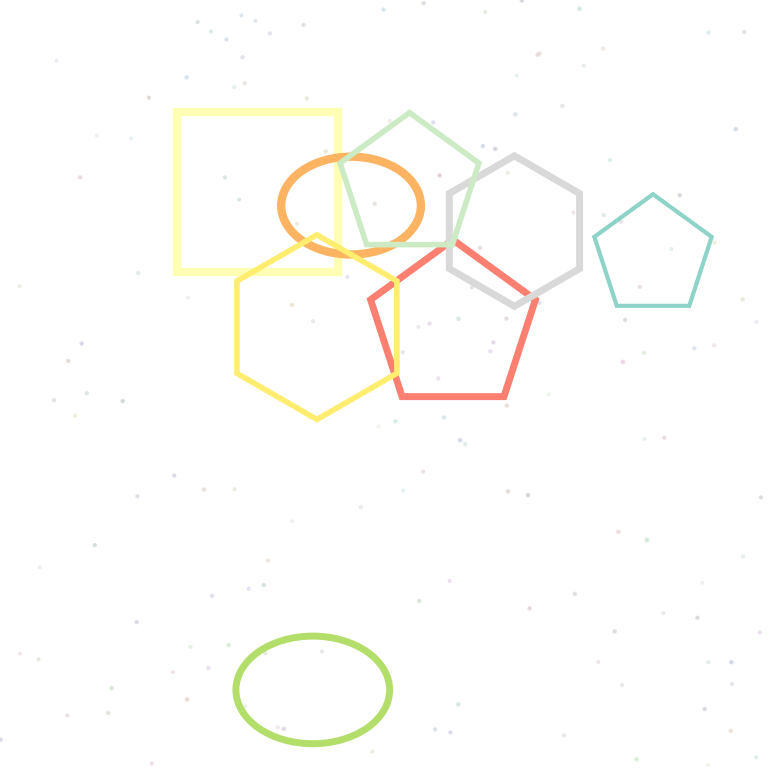[{"shape": "pentagon", "thickness": 1.5, "radius": 0.4, "center": [0.848, 0.668]}, {"shape": "square", "thickness": 3, "radius": 0.52, "center": [0.334, 0.751]}, {"shape": "pentagon", "thickness": 2.5, "radius": 0.56, "center": [0.588, 0.576]}, {"shape": "oval", "thickness": 3, "radius": 0.45, "center": [0.456, 0.733]}, {"shape": "oval", "thickness": 2.5, "radius": 0.5, "center": [0.406, 0.104]}, {"shape": "hexagon", "thickness": 2.5, "radius": 0.49, "center": [0.668, 0.7]}, {"shape": "pentagon", "thickness": 2, "radius": 0.47, "center": [0.532, 0.759]}, {"shape": "hexagon", "thickness": 2, "radius": 0.6, "center": [0.412, 0.575]}]